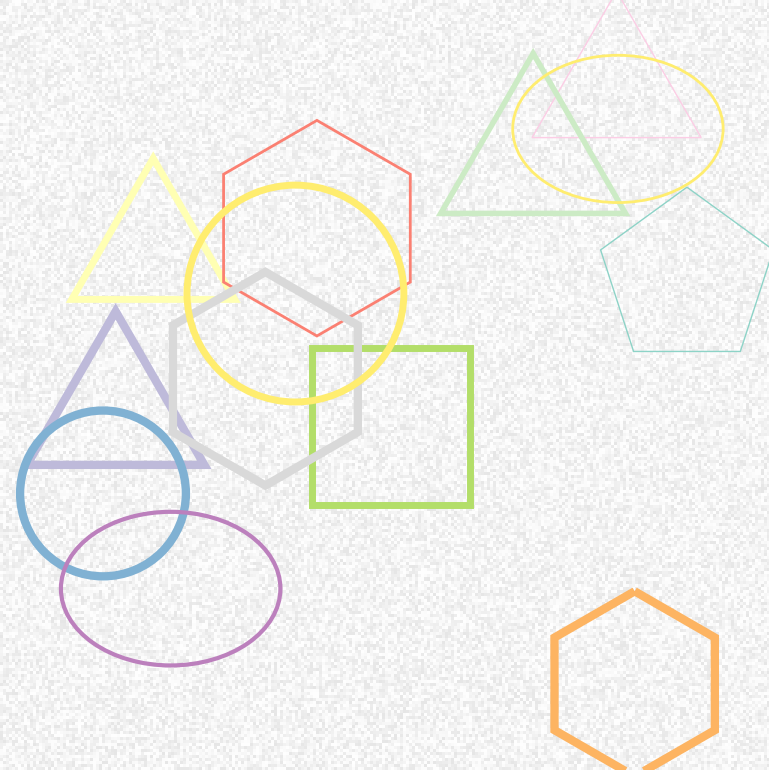[{"shape": "pentagon", "thickness": 0.5, "radius": 0.59, "center": [0.892, 0.639]}, {"shape": "triangle", "thickness": 2.5, "radius": 0.61, "center": [0.199, 0.672]}, {"shape": "triangle", "thickness": 3, "radius": 0.66, "center": [0.15, 0.463]}, {"shape": "hexagon", "thickness": 1, "radius": 0.7, "center": [0.412, 0.704]}, {"shape": "circle", "thickness": 3, "radius": 0.54, "center": [0.134, 0.359]}, {"shape": "hexagon", "thickness": 3, "radius": 0.6, "center": [0.824, 0.112]}, {"shape": "square", "thickness": 2.5, "radius": 0.51, "center": [0.508, 0.446]}, {"shape": "triangle", "thickness": 0.5, "radius": 0.63, "center": [0.801, 0.885]}, {"shape": "hexagon", "thickness": 3, "radius": 0.69, "center": [0.345, 0.508]}, {"shape": "oval", "thickness": 1.5, "radius": 0.71, "center": [0.222, 0.236]}, {"shape": "triangle", "thickness": 2, "radius": 0.69, "center": [0.692, 0.792]}, {"shape": "circle", "thickness": 2.5, "radius": 0.7, "center": [0.384, 0.619]}, {"shape": "oval", "thickness": 1, "radius": 0.68, "center": [0.802, 0.833]}]